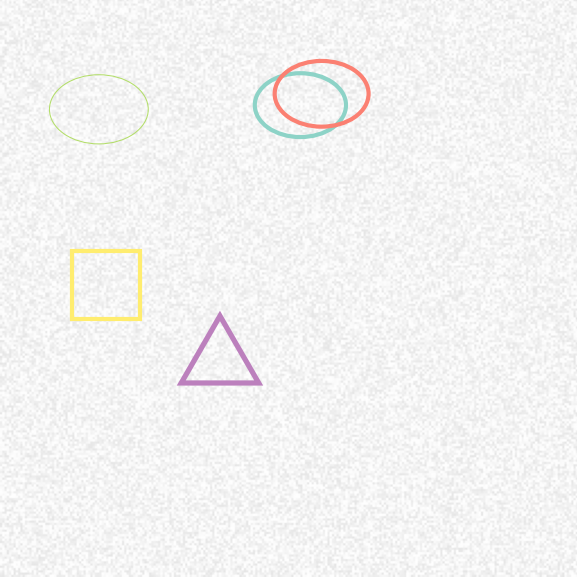[{"shape": "oval", "thickness": 2, "radius": 0.39, "center": [0.52, 0.817]}, {"shape": "oval", "thickness": 2, "radius": 0.41, "center": [0.557, 0.837]}, {"shape": "oval", "thickness": 0.5, "radius": 0.43, "center": [0.171, 0.81]}, {"shape": "triangle", "thickness": 2.5, "radius": 0.39, "center": [0.381, 0.375]}, {"shape": "square", "thickness": 2, "radius": 0.29, "center": [0.183, 0.506]}]